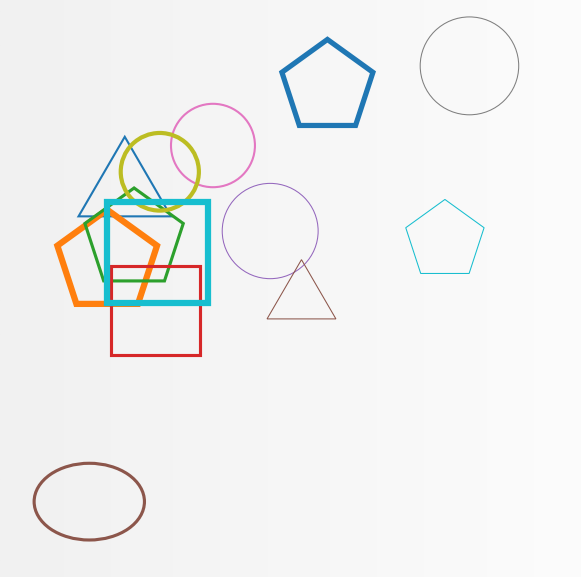[{"shape": "triangle", "thickness": 1, "radius": 0.46, "center": [0.215, 0.67]}, {"shape": "pentagon", "thickness": 2.5, "radius": 0.41, "center": [0.563, 0.848]}, {"shape": "pentagon", "thickness": 3, "radius": 0.45, "center": [0.184, 0.546]}, {"shape": "pentagon", "thickness": 1.5, "radius": 0.44, "center": [0.231, 0.585]}, {"shape": "square", "thickness": 1.5, "radius": 0.39, "center": [0.268, 0.461]}, {"shape": "circle", "thickness": 0.5, "radius": 0.41, "center": [0.465, 0.599]}, {"shape": "oval", "thickness": 1.5, "radius": 0.47, "center": [0.154, 0.131]}, {"shape": "triangle", "thickness": 0.5, "radius": 0.34, "center": [0.519, 0.481]}, {"shape": "circle", "thickness": 1, "radius": 0.36, "center": [0.366, 0.747]}, {"shape": "circle", "thickness": 0.5, "radius": 0.42, "center": [0.808, 0.885]}, {"shape": "circle", "thickness": 2, "radius": 0.34, "center": [0.275, 0.702]}, {"shape": "pentagon", "thickness": 0.5, "radius": 0.35, "center": [0.765, 0.583]}, {"shape": "square", "thickness": 3, "radius": 0.43, "center": [0.271, 0.562]}]